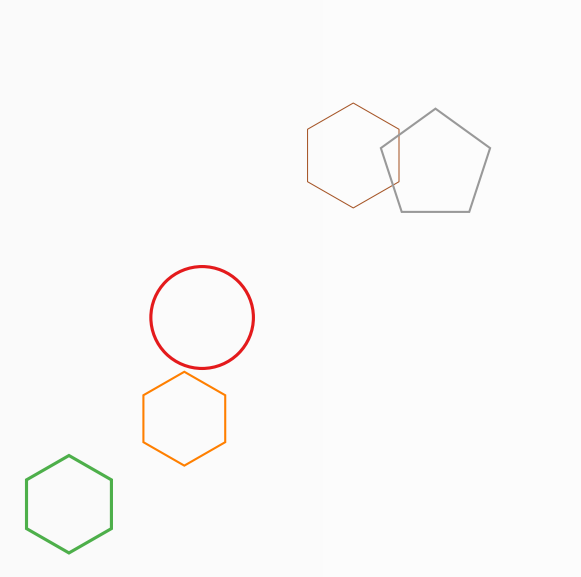[{"shape": "circle", "thickness": 1.5, "radius": 0.44, "center": [0.348, 0.449]}, {"shape": "hexagon", "thickness": 1.5, "radius": 0.42, "center": [0.119, 0.126]}, {"shape": "hexagon", "thickness": 1, "radius": 0.41, "center": [0.317, 0.274]}, {"shape": "hexagon", "thickness": 0.5, "radius": 0.45, "center": [0.608, 0.73]}, {"shape": "pentagon", "thickness": 1, "radius": 0.49, "center": [0.749, 0.712]}]